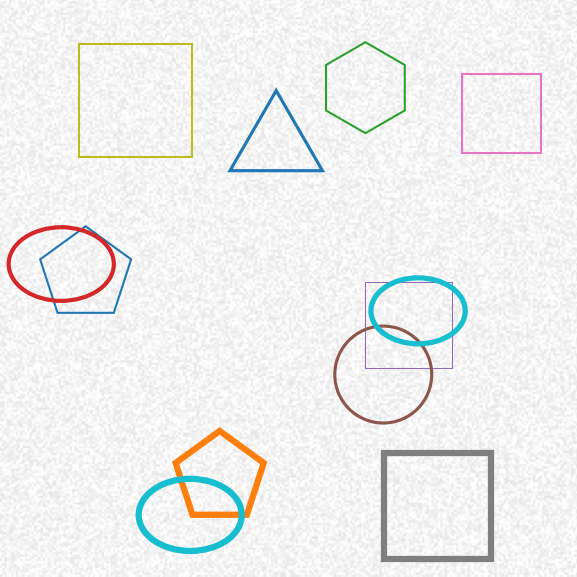[{"shape": "triangle", "thickness": 1.5, "radius": 0.46, "center": [0.478, 0.75]}, {"shape": "pentagon", "thickness": 1, "radius": 0.41, "center": [0.148, 0.524]}, {"shape": "pentagon", "thickness": 3, "radius": 0.4, "center": [0.38, 0.173]}, {"shape": "hexagon", "thickness": 1, "radius": 0.39, "center": [0.633, 0.847]}, {"shape": "oval", "thickness": 2, "radius": 0.46, "center": [0.106, 0.542]}, {"shape": "square", "thickness": 0.5, "radius": 0.38, "center": [0.707, 0.436]}, {"shape": "circle", "thickness": 1.5, "radius": 0.42, "center": [0.664, 0.351]}, {"shape": "square", "thickness": 1, "radius": 0.34, "center": [0.868, 0.802]}, {"shape": "square", "thickness": 3, "radius": 0.46, "center": [0.758, 0.123]}, {"shape": "square", "thickness": 1, "radius": 0.49, "center": [0.235, 0.825]}, {"shape": "oval", "thickness": 2.5, "radius": 0.41, "center": [0.724, 0.461]}, {"shape": "oval", "thickness": 3, "radius": 0.45, "center": [0.329, 0.108]}]